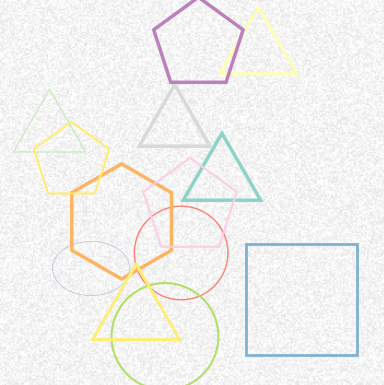[{"shape": "triangle", "thickness": 2.5, "radius": 0.58, "center": [0.576, 0.538]}, {"shape": "triangle", "thickness": 2, "radius": 0.58, "center": [0.671, 0.866]}, {"shape": "oval", "thickness": 0.5, "radius": 0.5, "center": [0.237, 0.303]}, {"shape": "circle", "thickness": 1, "radius": 0.61, "center": [0.471, 0.343]}, {"shape": "square", "thickness": 2, "radius": 0.72, "center": [0.784, 0.222]}, {"shape": "hexagon", "thickness": 2.5, "radius": 0.75, "center": [0.316, 0.425]}, {"shape": "circle", "thickness": 1.5, "radius": 0.69, "center": [0.429, 0.126]}, {"shape": "pentagon", "thickness": 1.5, "radius": 0.64, "center": [0.494, 0.462]}, {"shape": "triangle", "thickness": 2.5, "radius": 0.53, "center": [0.454, 0.673]}, {"shape": "pentagon", "thickness": 2.5, "radius": 0.61, "center": [0.515, 0.885]}, {"shape": "triangle", "thickness": 1, "radius": 0.54, "center": [0.129, 0.66]}, {"shape": "pentagon", "thickness": 1.5, "radius": 0.51, "center": [0.186, 0.581]}, {"shape": "triangle", "thickness": 2, "radius": 0.65, "center": [0.354, 0.183]}]